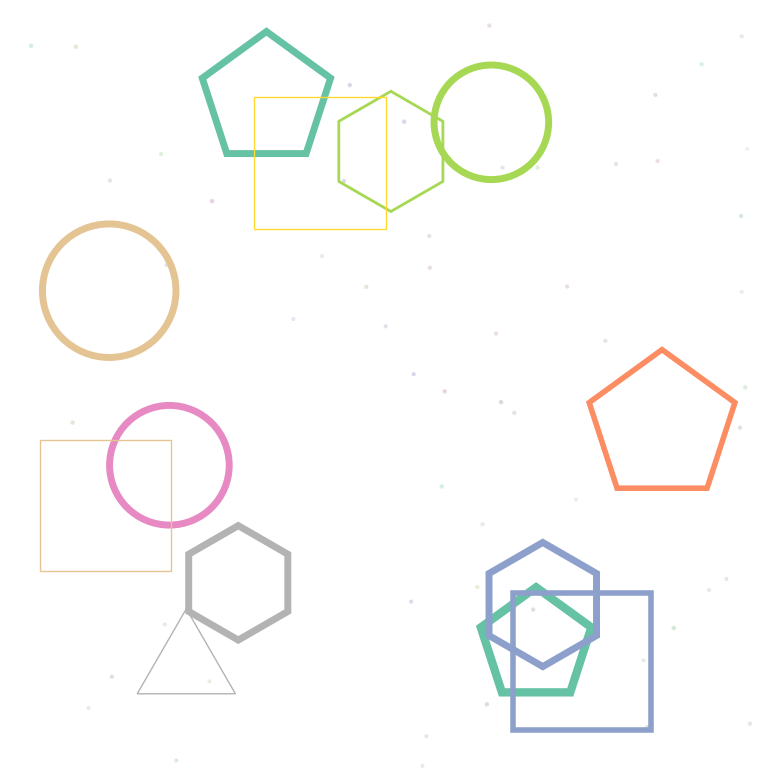[{"shape": "pentagon", "thickness": 3, "radius": 0.38, "center": [0.696, 0.162]}, {"shape": "pentagon", "thickness": 2.5, "radius": 0.44, "center": [0.346, 0.871]}, {"shape": "pentagon", "thickness": 2, "radius": 0.5, "center": [0.86, 0.446]}, {"shape": "hexagon", "thickness": 2.5, "radius": 0.4, "center": [0.705, 0.215]}, {"shape": "square", "thickness": 2, "radius": 0.45, "center": [0.756, 0.141]}, {"shape": "circle", "thickness": 2.5, "radius": 0.39, "center": [0.22, 0.396]}, {"shape": "circle", "thickness": 2.5, "radius": 0.37, "center": [0.638, 0.841]}, {"shape": "hexagon", "thickness": 1, "radius": 0.39, "center": [0.508, 0.803]}, {"shape": "square", "thickness": 0.5, "radius": 0.43, "center": [0.416, 0.788]}, {"shape": "square", "thickness": 0.5, "radius": 0.43, "center": [0.138, 0.343]}, {"shape": "circle", "thickness": 2.5, "radius": 0.43, "center": [0.142, 0.622]}, {"shape": "hexagon", "thickness": 2.5, "radius": 0.37, "center": [0.309, 0.243]}, {"shape": "triangle", "thickness": 0.5, "radius": 0.37, "center": [0.242, 0.136]}]